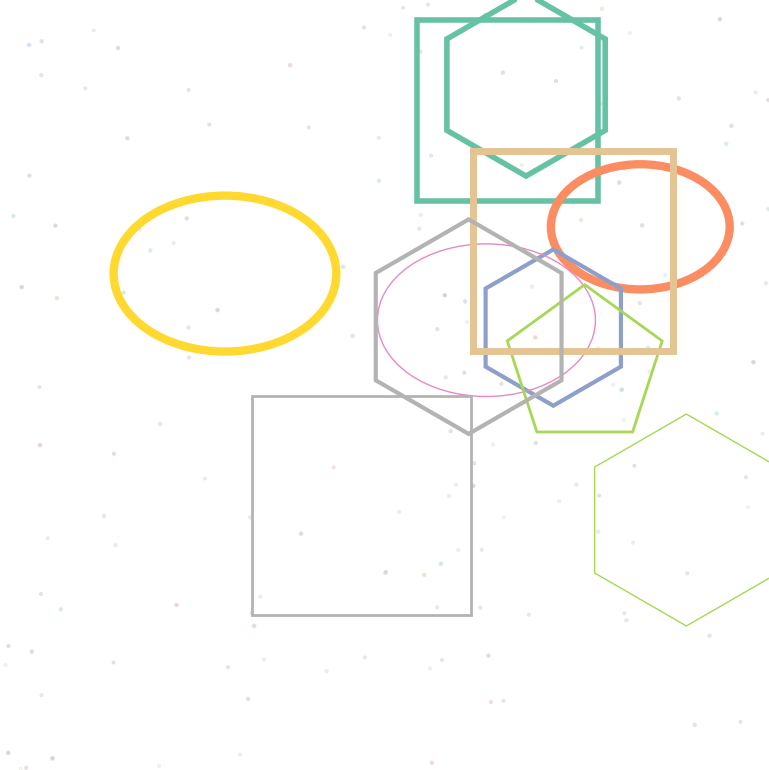[{"shape": "hexagon", "thickness": 2, "radius": 0.59, "center": [0.683, 0.89]}, {"shape": "square", "thickness": 2, "radius": 0.59, "center": [0.659, 0.856]}, {"shape": "oval", "thickness": 3, "radius": 0.58, "center": [0.832, 0.705]}, {"shape": "hexagon", "thickness": 1.5, "radius": 0.51, "center": [0.719, 0.575]}, {"shape": "oval", "thickness": 0.5, "radius": 0.71, "center": [0.632, 0.584]}, {"shape": "hexagon", "thickness": 0.5, "radius": 0.69, "center": [0.891, 0.325]}, {"shape": "pentagon", "thickness": 1, "radius": 0.53, "center": [0.759, 0.525]}, {"shape": "oval", "thickness": 3, "radius": 0.72, "center": [0.292, 0.645]}, {"shape": "square", "thickness": 2.5, "radius": 0.65, "center": [0.744, 0.674]}, {"shape": "square", "thickness": 1, "radius": 0.71, "center": [0.47, 0.343]}, {"shape": "hexagon", "thickness": 1.5, "radius": 0.7, "center": [0.609, 0.576]}]